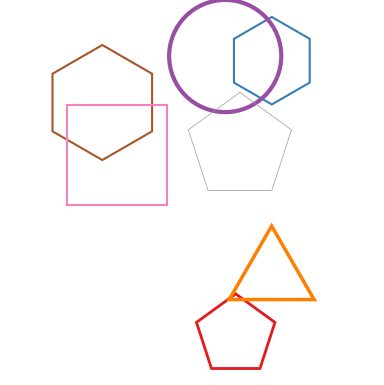[{"shape": "pentagon", "thickness": 2, "radius": 0.54, "center": [0.612, 0.13]}, {"shape": "hexagon", "thickness": 1.5, "radius": 0.57, "center": [0.706, 0.842]}, {"shape": "circle", "thickness": 3, "radius": 0.73, "center": [0.585, 0.854]}, {"shape": "triangle", "thickness": 2.5, "radius": 0.64, "center": [0.706, 0.286]}, {"shape": "hexagon", "thickness": 1.5, "radius": 0.75, "center": [0.266, 0.734]}, {"shape": "square", "thickness": 1.5, "radius": 0.65, "center": [0.304, 0.598]}, {"shape": "pentagon", "thickness": 0.5, "radius": 0.7, "center": [0.623, 0.619]}]